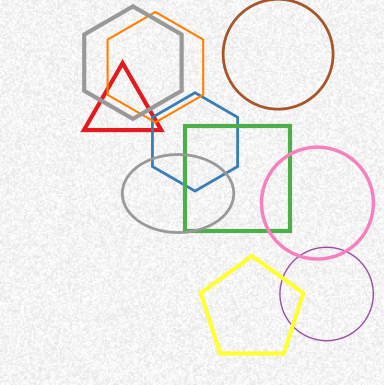[{"shape": "triangle", "thickness": 3, "radius": 0.58, "center": [0.318, 0.72]}, {"shape": "hexagon", "thickness": 2, "radius": 0.64, "center": [0.507, 0.631]}, {"shape": "square", "thickness": 3, "radius": 0.68, "center": [0.617, 0.536]}, {"shape": "circle", "thickness": 1, "radius": 0.61, "center": [0.848, 0.236]}, {"shape": "hexagon", "thickness": 1.5, "radius": 0.72, "center": [0.404, 0.825]}, {"shape": "pentagon", "thickness": 3, "radius": 0.7, "center": [0.655, 0.195]}, {"shape": "circle", "thickness": 2, "radius": 0.71, "center": [0.722, 0.859]}, {"shape": "circle", "thickness": 2.5, "radius": 0.73, "center": [0.825, 0.473]}, {"shape": "hexagon", "thickness": 3, "radius": 0.73, "center": [0.345, 0.837]}, {"shape": "oval", "thickness": 2, "radius": 0.72, "center": [0.462, 0.497]}]